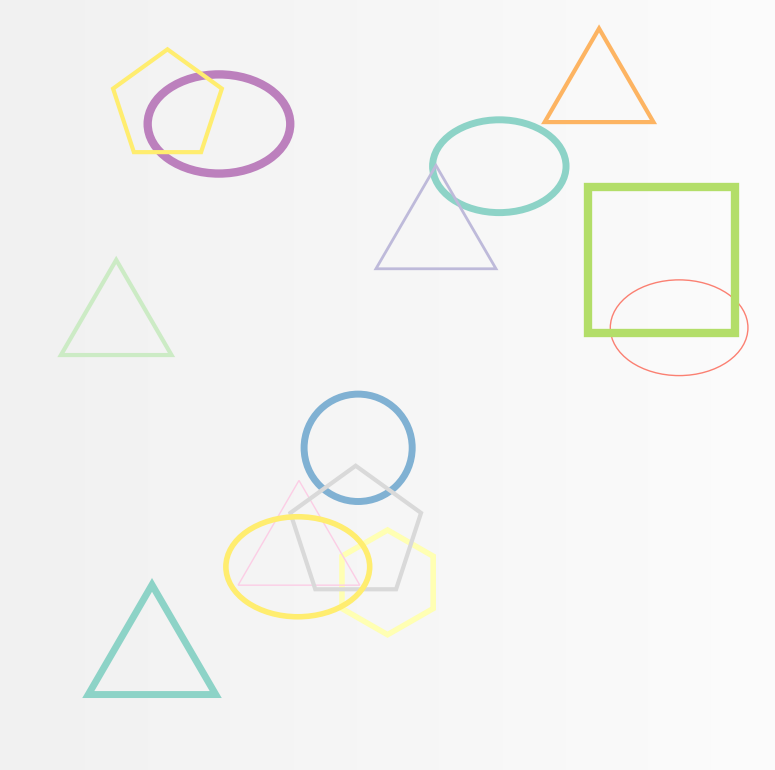[{"shape": "oval", "thickness": 2.5, "radius": 0.43, "center": [0.644, 0.784]}, {"shape": "triangle", "thickness": 2.5, "radius": 0.47, "center": [0.196, 0.145]}, {"shape": "hexagon", "thickness": 2, "radius": 0.34, "center": [0.5, 0.244]}, {"shape": "triangle", "thickness": 1, "radius": 0.45, "center": [0.563, 0.696]}, {"shape": "oval", "thickness": 0.5, "radius": 0.44, "center": [0.876, 0.574]}, {"shape": "circle", "thickness": 2.5, "radius": 0.35, "center": [0.462, 0.418]}, {"shape": "triangle", "thickness": 1.5, "radius": 0.41, "center": [0.773, 0.882]}, {"shape": "square", "thickness": 3, "radius": 0.47, "center": [0.854, 0.662]}, {"shape": "triangle", "thickness": 0.5, "radius": 0.45, "center": [0.386, 0.285]}, {"shape": "pentagon", "thickness": 1.5, "radius": 0.44, "center": [0.459, 0.306]}, {"shape": "oval", "thickness": 3, "radius": 0.46, "center": [0.283, 0.839]}, {"shape": "triangle", "thickness": 1.5, "radius": 0.41, "center": [0.15, 0.58]}, {"shape": "pentagon", "thickness": 1.5, "radius": 0.37, "center": [0.216, 0.862]}, {"shape": "oval", "thickness": 2, "radius": 0.46, "center": [0.384, 0.264]}]